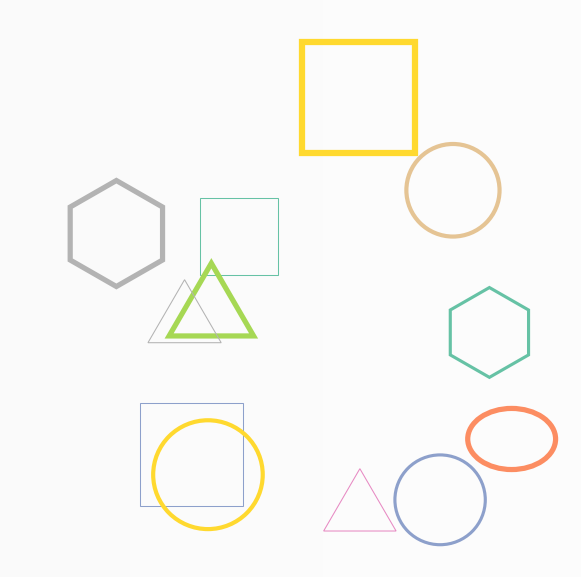[{"shape": "square", "thickness": 0.5, "radius": 0.34, "center": [0.411, 0.59]}, {"shape": "hexagon", "thickness": 1.5, "radius": 0.39, "center": [0.842, 0.423]}, {"shape": "oval", "thickness": 2.5, "radius": 0.38, "center": [0.88, 0.239]}, {"shape": "square", "thickness": 0.5, "radius": 0.45, "center": [0.329, 0.211]}, {"shape": "circle", "thickness": 1.5, "radius": 0.39, "center": [0.757, 0.134]}, {"shape": "triangle", "thickness": 0.5, "radius": 0.36, "center": [0.619, 0.116]}, {"shape": "triangle", "thickness": 2.5, "radius": 0.42, "center": [0.364, 0.459]}, {"shape": "circle", "thickness": 2, "radius": 0.47, "center": [0.358, 0.177]}, {"shape": "square", "thickness": 3, "radius": 0.48, "center": [0.617, 0.83]}, {"shape": "circle", "thickness": 2, "radius": 0.4, "center": [0.779, 0.67]}, {"shape": "hexagon", "thickness": 2.5, "radius": 0.46, "center": [0.2, 0.595]}, {"shape": "triangle", "thickness": 0.5, "radius": 0.36, "center": [0.318, 0.442]}]